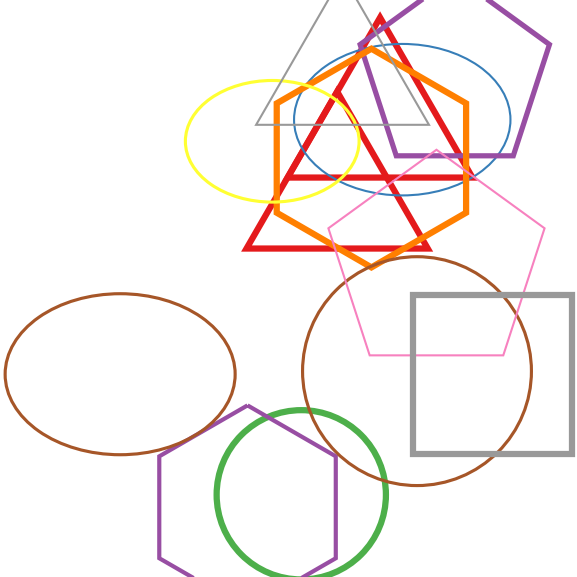[{"shape": "triangle", "thickness": 3, "radius": 0.92, "center": [0.658, 0.784]}, {"shape": "triangle", "thickness": 3, "radius": 0.91, "center": [0.584, 0.659]}, {"shape": "oval", "thickness": 1, "radius": 0.94, "center": [0.697, 0.792]}, {"shape": "circle", "thickness": 3, "radius": 0.73, "center": [0.522, 0.142]}, {"shape": "pentagon", "thickness": 2.5, "radius": 0.86, "center": [0.787, 0.869]}, {"shape": "hexagon", "thickness": 2, "radius": 0.88, "center": [0.429, 0.121]}, {"shape": "hexagon", "thickness": 3, "radius": 0.95, "center": [0.643, 0.725]}, {"shape": "oval", "thickness": 1.5, "radius": 0.75, "center": [0.471, 0.754]}, {"shape": "circle", "thickness": 1.5, "radius": 0.99, "center": [0.722, 0.356]}, {"shape": "oval", "thickness": 1.5, "radius": 1.0, "center": [0.208, 0.351]}, {"shape": "pentagon", "thickness": 1, "radius": 0.98, "center": [0.756, 0.543]}, {"shape": "triangle", "thickness": 1, "radius": 0.86, "center": [0.593, 0.869]}, {"shape": "square", "thickness": 3, "radius": 0.69, "center": [0.853, 0.35]}]